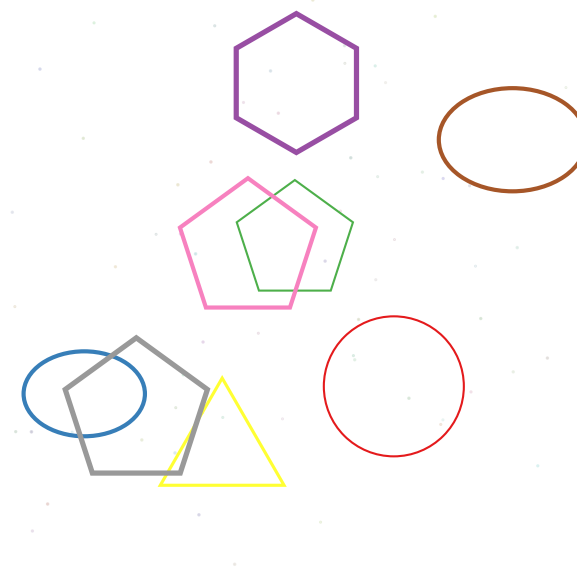[{"shape": "circle", "thickness": 1, "radius": 0.61, "center": [0.682, 0.33]}, {"shape": "oval", "thickness": 2, "radius": 0.53, "center": [0.146, 0.317]}, {"shape": "pentagon", "thickness": 1, "radius": 0.53, "center": [0.511, 0.582]}, {"shape": "hexagon", "thickness": 2.5, "radius": 0.6, "center": [0.513, 0.855]}, {"shape": "triangle", "thickness": 1.5, "radius": 0.62, "center": [0.385, 0.221]}, {"shape": "oval", "thickness": 2, "radius": 0.64, "center": [0.887, 0.757]}, {"shape": "pentagon", "thickness": 2, "radius": 0.62, "center": [0.429, 0.567]}, {"shape": "pentagon", "thickness": 2.5, "radius": 0.65, "center": [0.236, 0.285]}]